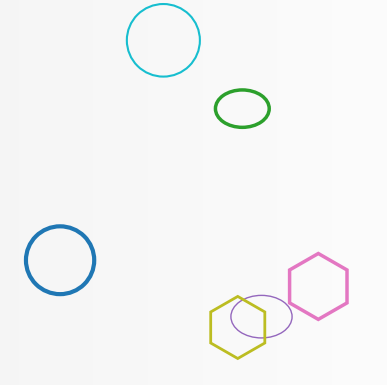[{"shape": "circle", "thickness": 3, "radius": 0.44, "center": [0.155, 0.324]}, {"shape": "oval", "thickness": 2.5, "radius": 0.35, "center": [0.625, 0.718]}, {"shape": "oval", "thickness": 1, "radius": 0.39, "center": [0.675, 0.178]}, {"shape": "hexagon", "thickness": 2.5, "radius": 0.43, "center": [0.821, 0.256]}, {"shape": "hexagon", "thickness": 2, "radius": 0.4, "center": [0.614, 0.149]}, {"shape": "circle", "thickness": 1.5, "radius": 0.47, "center": [0.422, 0.895]}]